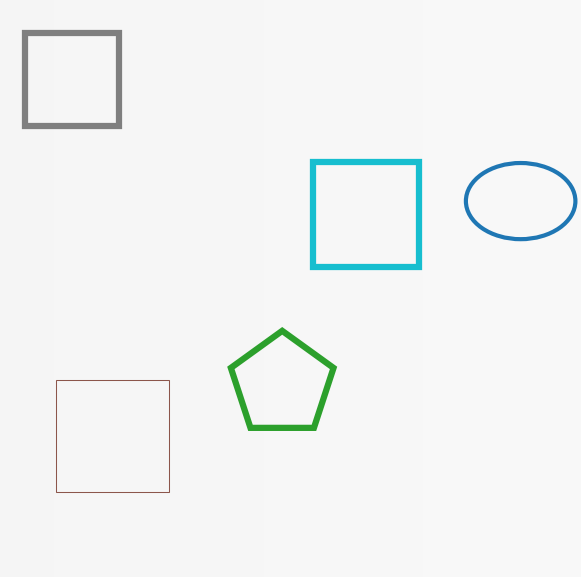[{"shape": "oval", "thickness": 2, "radius": 0.47, "center": [0.896, 0.651]}, {"shape": "pentagon", "thickness": 3, "radius": 0.46, "center": [0.486, 0.333]}, {"shape": "square", "thickness": 0.5, "radius": 0.48, "center": [0.194, 0.244]}, {"shape": "square", "thickness": 3, "radius": 0.4, "center": [0.123, 0.862]}, {"shape": "square", "thickness": 3, "radius": 0.46, "center": [0.629, 0.628]}]